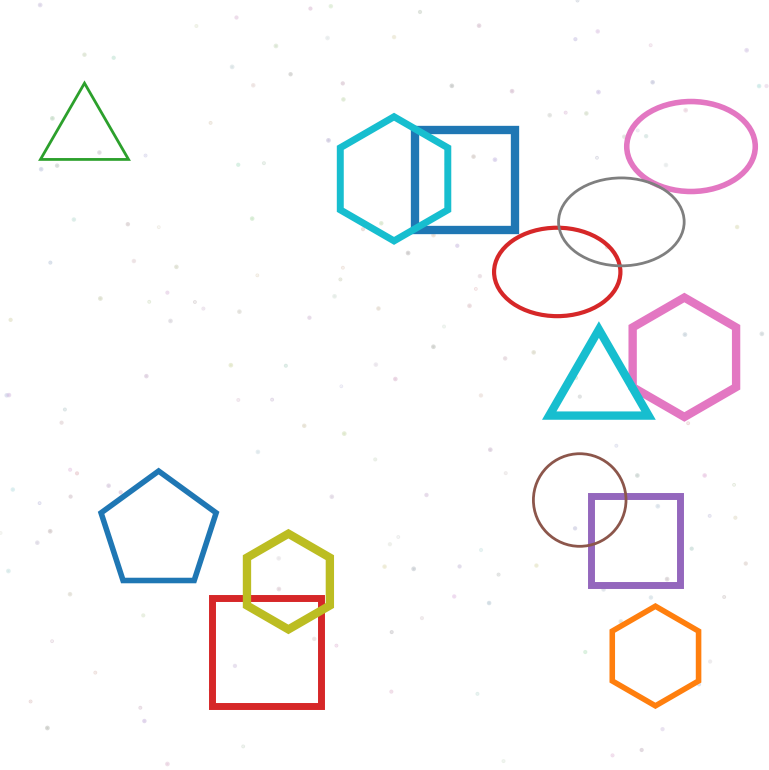[{"shape": "square", "thickness": 3, "radius": 0.32, "center": [0.604, 0.766]}, {"shape": "pentagon", "thickness": 2, "radius": 0.39, "center": [0.206, 0.31]}, {"shape": "hexagon", "thickness": 2, "radius": 0.32, "center": [0.851, 0.148]}, {"shape": "triangle", "thickness": 1, "radius": 0.33, "center": [0.11, 0.826]}, {"shape": "square", "thickness": 2.5, "radius": 0.35, "center": [0.346, 0.153]}, {"shape": "oval", "thickness": 1.5, "radius": 0.41, "center": [0.724, 0.647]}, {"shape": "square", "thickness": 2.5, "radius": 0.29, "center": [0.825, 0.298]}, {"shape": "circle", "thickness": 1, "radius": 0.3, "center": [0.753, 0.351]}, {"shape": "oval", "thickness": 2, "radius": 0.42, "center": [0.897, 0.81]}, {"shape": "hexagon", "thickness": 3, "radius": 0.39, "center": [0.889, 0.536]}, {"shape": "oval", "thickness": 1, "radius": 0.41, "center": [0.807, 0.712]}, {"shape": "hexagon", "thickness": 3, "radius": 0.31, "center": [0.375, 0.245]}, {"shape": "triangle", "thickness": 3, "radius": 0.37, "center": [0.778, 0.498]}, {"shape": "hexagon", "thickness": 2.5, "radius": 0.4, "center": [0.512, 0.768]}]